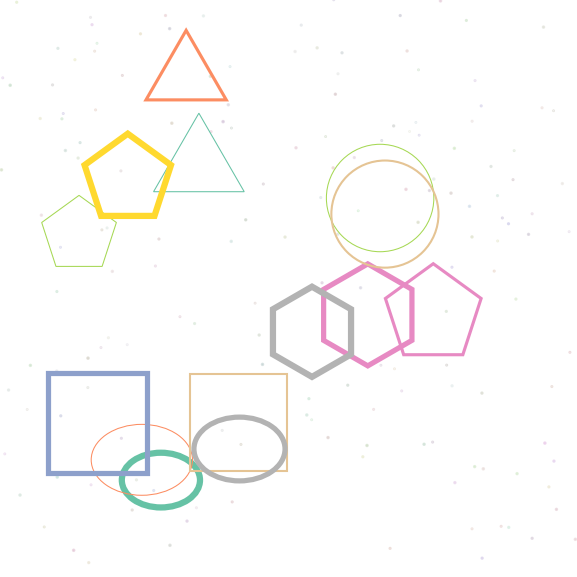[{"shape": "oval", "thickness": 3, "radius": 0.34, "center": [0.279, 0.168]}, {"shape": "triangle", "thickness": 0.5, "radius": 0.45, "center": [0.344, 0.712]}, {"shape": "triangle", "thickness": 1.5, "radius": 0.4, "center": [0.322, 0.866]}, {"shape": "oval", "thickness": 0.5, "radius": 0.44, "center": [0.246, 0.203]}, {"shape": "square", "thickness": 2.5, "radius": 0.43, "center": [0.169, 0.267]}, {"shape": "hexagon", "thickness": 2.5, "radius": 0.44, "center": [0.637, 0.454]}, {"shape": "pentagon", "thickness": 1.5, "radius": 0.44, "center": [0.75, 0.455]}, {"shape": "pentagon", "thickness": 0.5, "radius": 0.34, "center": [0.137, 0.593]}, {"shape": "circle", "thickness": 0.5, "radius": 0.47, "center": [0.658, 0.656]}, {"shape": "pentagon", "thickness": 3, "radius": 0.39, "center": [0.221, 0.689]}, {"shape": "circle", "thickness": 1, "radius": 0.46, "center": [0.667, 0.628]}, {"shape": "square", "thickness": 1, "radius": 0.42, "center": [0.413, 0.268]}, {"shape": "hexagon", "thickness": 3, "radius": 0.39, "center": [0.54, 0.425]}, {"shape": "oval", "thickness": 2.5, "radius": 0.39, "center": [0.415, 0.222]}]